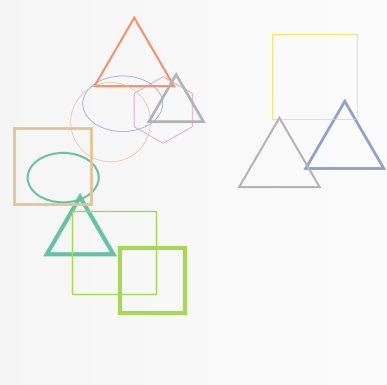[{"shape": "oval", "thickness": 1.5, "radius": 0.46, "center": [0.163, 0.539]}, {"shape": "triangle", "thickness": 3, "radius": 0.5, "center": [0.207, 0.389]}, {"shape": "triangle", "thickness": 1.5, "radius": 0.59, "center": [0.346, 0.836]}, {"shape": "oval", "thickness": 0.5, "radius": 0.52, "center": [0.317, 0.731]}, {"shape": "triangle", "thickness": 2, "radius": 0.58, "center": [0.89, 0.621]}, {"shape": "hexagon", "thickness": 0.5, "radius": 0.43, "center": [0.421, 0.714]}, {"shape": "square", "thickness": 1, "radius": 0.54, "center": [0.295, 0.344]}, {"shape": "square", "thickness": 3, "radius": 0.42, "center": [0.394, 0.272]}, {"shape": "square", "thickness": 0.5, "radius": 0.55, "center": [0.811, 0.801]}, {"shape": "square", "thickness": 2, "radius": 0.5, "center": [0.135, 0.569]}, {"shape": "circle", "thickness": 0.5, "radius": 0.52, "center": [0.285, 0.683]}, {"shape": "triangle", "thickness": 2, "radius": 0.41, "center": [0.455, 0.725]}, {"shape": "triangle", "thickness": 1.5, "radius": 0.6, "center": [0.721, 0.574]}]